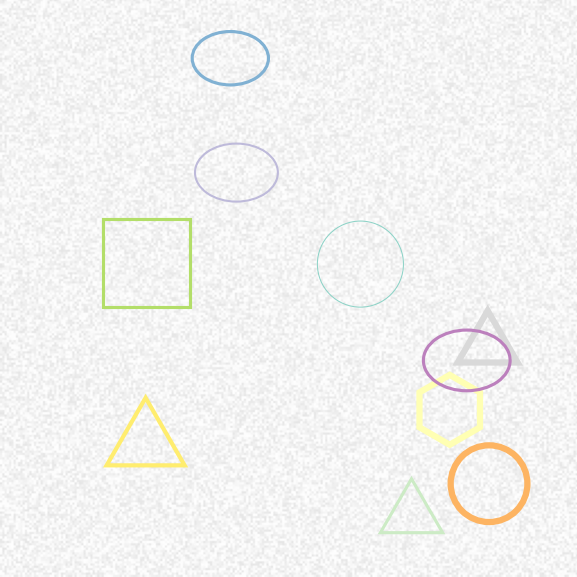[{"shape": "circle", "thickness": 0.5, "radius": 0.37, "center": [0.624, 0.542]}, {"shape": "hexagon", "thickness": 3, "radius": 0.3, "center": [0.779, 0.289]}, {"shape": "oval", "thickness": 1, "radius": 0.36, "center": [0.409, 0.7]}, {"shape": "oval", "thickness": 1.5, "radius": 0.33, "center": [0.399, 0.898]}, {"shape": "circle", "thickness": 3, "radius": 0.33, "center": [0.847, 0.162]}, {"shape": "square", "thickness": 1.5, "radius": 0.38, "center": [0.254, 0.544]}, {"shape": "triangle", "thickness": 3, "radius": 0.3, "center": [0.844, 0.401]}, {"shape": "oval", "thickness": 1.5, "radius": 0.38, "center": [0.808, 0.375]}, {"shape": "triangle", "thickness": 1.5, "radius": 0.31, "center": [0.713, 0.108]}, {"shape": "triangle", "thickness": 2, "radius": 0.39, "center": [0.252, 0.232]}]